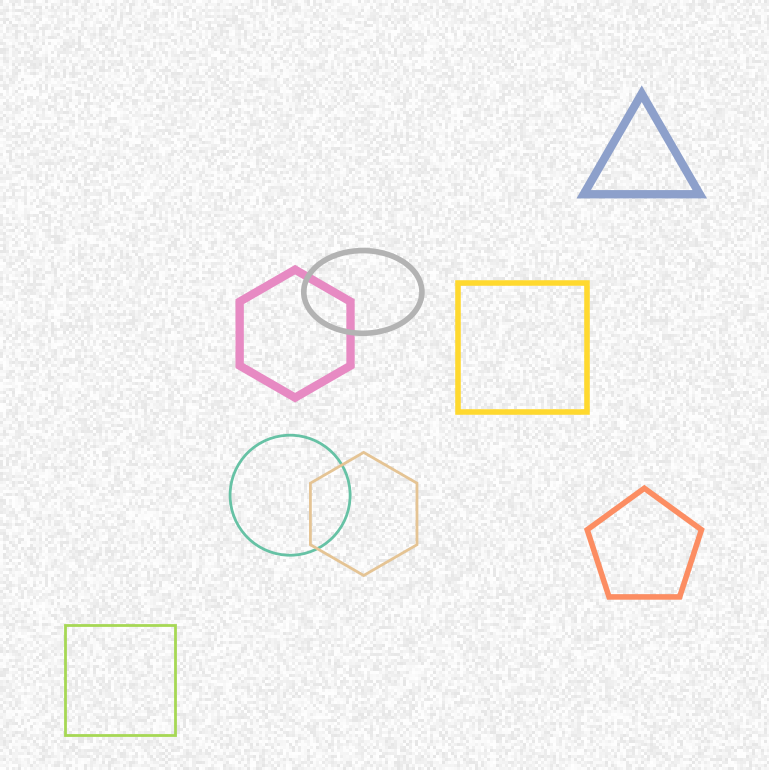[{"shape": "circle", "thickness": 1, "radius": 0.39, "center": [0.377, 0.357]}, {"shape": "pentagon", "thickness": 2, "radius": 0.39, "center": [0.837, 0.288]}, {"shape": "triangle", "thickness": 3, "radius": 0.44, "center": [0.833, 0.791]}, {"shape": "hexagon", "thickness": 3, "radius": 0.42, "center": [0.383, 0.567]}, {"shape": "square", "thickness": 1, "radius": 0.36, "center": [0.156, 0.116]}, {"shape": "square", "thickness": 2, "radius": 0.42, "center": [0.679, 0.549]}, {"shape": "hexagon", "thickness": 1, "radius": 0.4, "center": [0.472, 0.333]}, {"shape": "oval", "thickness": 2, "radius": 0.38, "center": [0.471, 0.621]}]